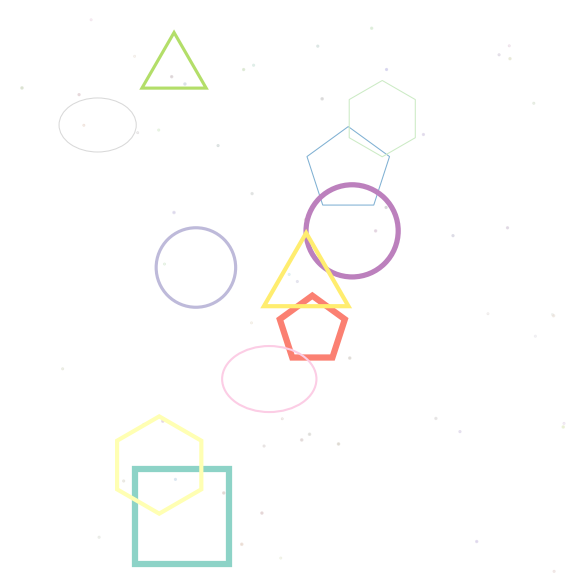[{"shape": "square", "thickness": 3, "radius": 0.41, "center": [0.315, 0.105]}, {"shape": "hexagon", "thickness": 2, "radius": 0.42, "center": [0.276, 0.194]}, {"shape": "circle", "thickness": 1.5, "radius": 0.34, "center": [0.339, 0.536]}, {"shape": "pentagon", "thickness": 3, "radius": 0.3, "center": [0.541, 0.428]}, {"shape": "pentagon", "thickness": 0.5, "radius": 0.38, "center": [0.603, 0.705]}, {"shape": "triangle", "thickness": 1.5, "radius": 0.32, "center": [0.301, 0.879]}, {"shape": "oval", "thickness": 1, "radius": 0.41, "center": [0.466, 0.343]}, {"shape": "oval", "thickness": 0.5, "radius": 0.33, "center": [0.169, 0.783]}, {"shape": "circle", "thickness": 2.5, "radius": 0.4, "center": [0.61, 0.599]}, {"shape": "hexagon", "thickness": 0.5, "radius": 0.33, "center": [0.662, 0.794]}, {"shape": "triangle", "thickness": 2, "radius": 0.42, "center": [0.53, 0.511]}]